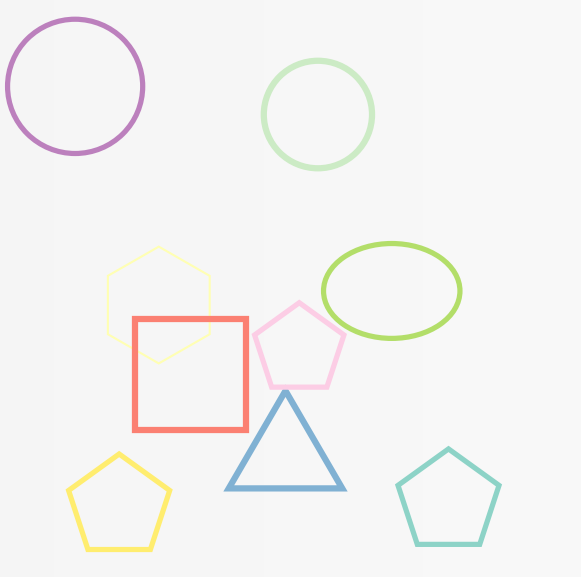[{"shape": "pentagon", "thickness": 2.5, "radius": 0.46, "center": [0.772, 0.13]}, {"shape": "hexagon", "thickness": 1, "radius": 0.51, "center": [0.273, 0.471]}, {"shape": "square", "thickness": 3, "radius": 0.48, "center": [0.328, 0.351]}, {"shape": "triangle", "thickness": 3, "radius": 0.56, "center": [0.491, 0.21]}, {"shape": "oval", "thickness": 2.5, "radius": 0.59, "center": [0.674, 0.495]}, {"shape": "pentagon", "thickness": 2.5, "radius": 0.4, "center": [0.515, 0.394]}, {"shape": "circle", "thickness": 2.5, "radius": 0.58, "center": [0.129, 0.85]}, {"shape": "circle", "thickness": 3, "radius": 0.47, "center": [0.547, 0.801]}, {"shape": "pentagon", "thickness": 2.5, "radius": 0.46, "center": [0.205, 0.122]}]